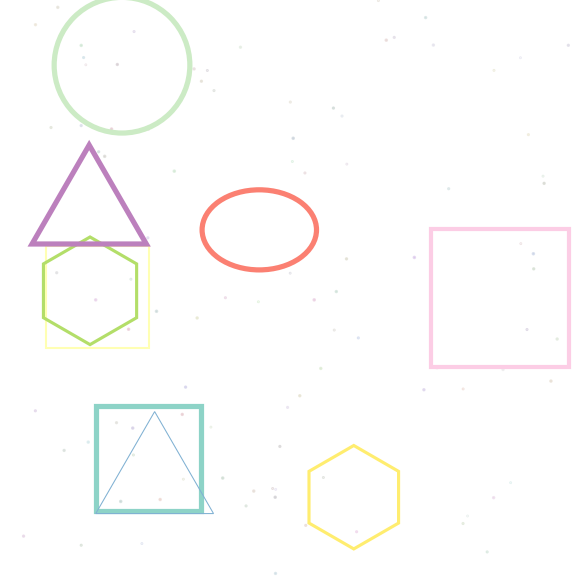[{"shape": "square", "thickness": 2.5, "radius": 0.45, "center": [0.257, 0.205]}, {"shape": "square", "thickness": 1, "radius": 0.44, "center": [0.169, 0.485]}, {"shape": "oval", "thickness": 2.5, "radius": 0.5, "center": [0.449, 0.601]}, {"shape": "triangle", "thickness": 0.5, "radius": 0.59, "center": [0.268, 0.169]}, {"shape": "hexagon", "thickness": 1.5, "radius": 0.47, "center": [0.156, 0.496]}, {"shape": "square", "thickness": 2, "radius": 0.6, "center": [0.865, 0.483]}, {"shape": "triangle", "thickness": 2.5, "radius": 0.57, "center": [0.154, 0.634]}, {"shape": "circle", "thickness": 2.5, "radius": 0.59, "center": [0.211, 0.886]}, {"shape": "hexagon", "thickness": 1.5, "radius": 0.45, "center": [0.613, 0.138]}]